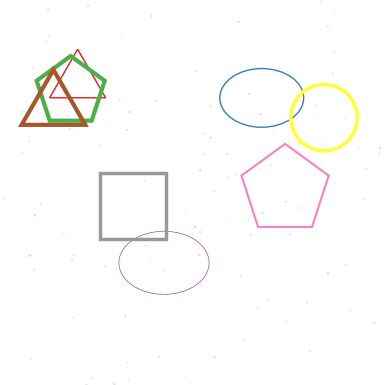[{"shape": "triangle", "thickness": 1, "radius": 0.42, "center": [0.202, 0.788]}, {"shape": "oval", "thickness": 1, "radius": 0.54, "center": [0.68, 0.746]}, {"shape": "pentagon", "thickness": 3, "radius": 0.46, "center": [0.184, 0.762]}, {"shape": "oval", "thickness": 0.5, "radius": 0.59, "center": [0.426, 0.317]}, {"shape": "circle", "thickness": 2.5, "radius": 0.43, "center": [0.841, 0.694]}, {"shape": "triangle", "thickness": 3, "radius": 0.48, "center": [0.139, 0.723]}, {"shape": "pentagon", "thickness": 1.5, "radius": 0.6, "center": [0.74, 0.507]}, {"shape": "square", "thickness": 2.5, "radius": 0.43, "center": [0.346, 0.465]}]